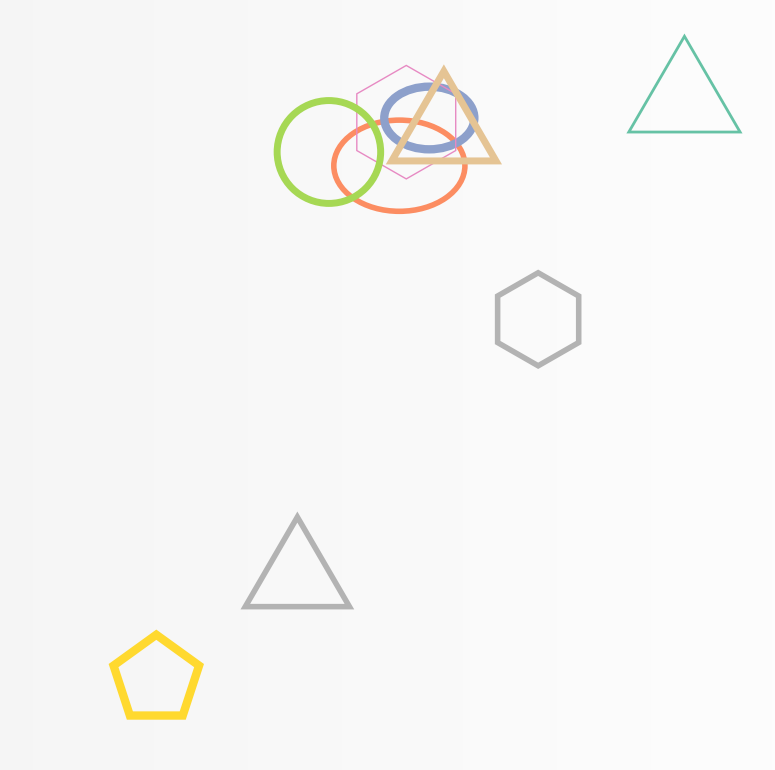[{"shape": "triangle", "thickness": 1, "radius": 0.41, "center": [0.883, 0.87]}, {"shape": "oval", "thickness": 2, "radius": 0.42, "center": [0.515, 0.785]}, {"shape": "oval", "thickness": 3, "radius": 0.29, "center": [0.554, 0.847]}, {"shape": "hexagon", "thickness": 0.5, "radius": 0.37, "center": [0.524, 0.841]}, {"shape": "circle", "thickness": 2.5, "radius": 0.33, "center": [0.424, 0.803]}, {"shape": "pentagon", "thickness": 3, "radius": 0.29, "center": [0.202, 0.118]}, {"shape": "triangle", "thickness": 2.5, "radius": 0.39, "center": [0.573, 0.83]}, {"shape": "hexagon", "thickness": 2, "radius": 0.3, "center": [0.694, 0.585]}, {"shape": "triangle", "thickness": 2, "radius": 0.39, "center": [0.384, 0.251]}]